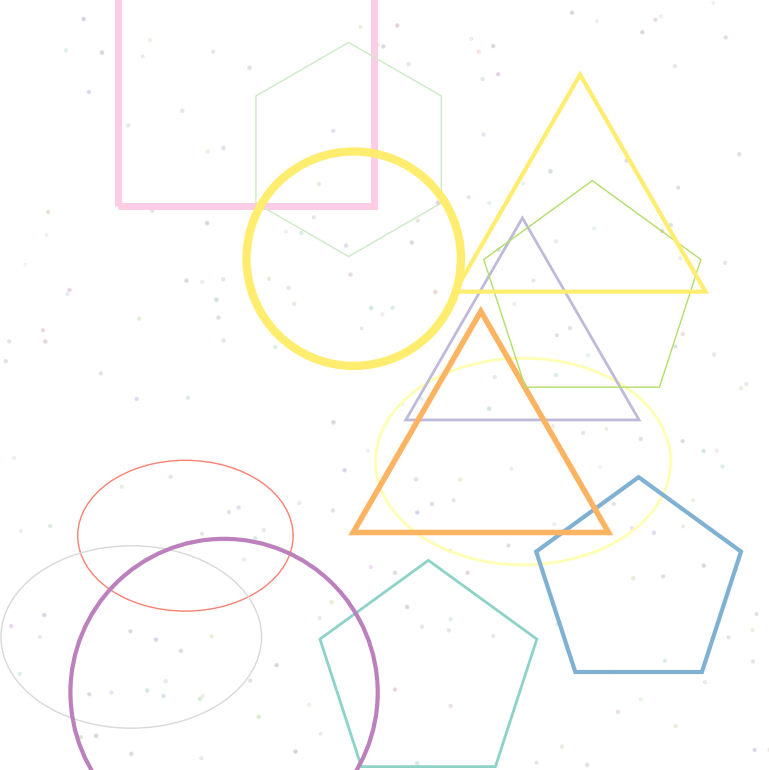[{"shape": "pentagon", "thickness": 1, "radius": 0.74, "center": [0.556, 0.124]}, {"shape": "oval", "thickness": 1, "radius": 0.96, "center": [0.679, 0.401]}, {"shape": "triangle", "thickness": 1, "radius": 0.87, "center": [0.678, 0.542]}, {"shape": "oval", "thickness": 0.5, "radius": 0.7, "center": [0.241, 0.304]}, {"shape": "pentagon", "thickness": 1.5, "radius": 0.7, "center": [0.829, 0.24]}, {"shape": "triangle", "thickness": 2, "radius": 0.96, "center": [0.624, 0.404]}, {"shape": "pentagon", "thickness": 0.5, "radius": 0.74, "center": [0.769, 0.617]}, {"shape": "square", "thickness": 2.5, "radius": 0.83, "center": [0.32, 0.898]}, {"shape": "oval", "thickness": 0.5, "radius": 0.85, "center": [0.17, 0.173]}, {"shape": "circle", "thickness": 1.5, "radius": 1.0, "center": [0.291, 0.101]}, {"shape": "hexagon", "thickness": 0.5, "radius": 0.7, "center": [0.453, 0.806]}, {"shape": "circle", "thickness": 3, "radius": 0.7, "center": [0.459, 0.664]}, {"shape": "triangle", "thickness": 1.5, "radius": 0.94, "center": [0.753, 0.715]}]